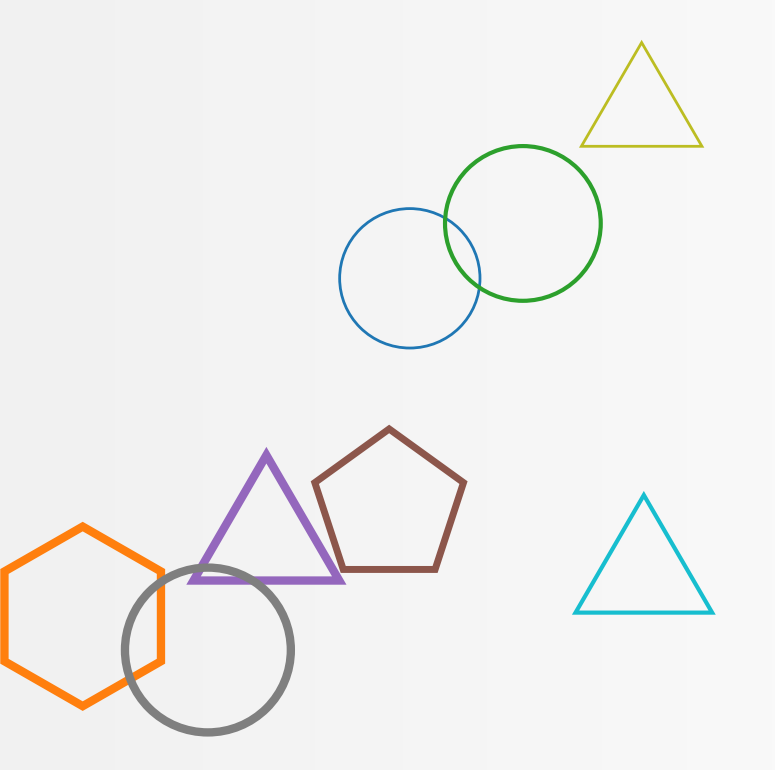[{"shape": "circle", "thickness": 1, "radius": 0.45, "center": [0.529, 0.639]}, {"shape": "hexagon", "thickness": 3, "radius": 0.58, "center": [0.107, 0.2]}, {"shape": "circle", "thickness": 1.5, "radius": 0.5, "center": [0.675, 0.71]}, {"shape": "triangle", "thickness": 3, "radius": 0.54, "center": [0.344, 0.3]}, {"shape": "pentagon", "thickness": 2.5, "radius": 0.5, "center": [0.502, 0.342]}, {"shape": "circle", "thickness": 3, "radius": 0.54, "center": [0.268, 0.156]}, {"shape": "triangle", "thickness": 1, "radius": 0.45, "center": [0.828, 0.855]}, {"shape": "triangle", "thickness": 1.5, "radius": 0.51, "center": [0.831, 0.255]}]